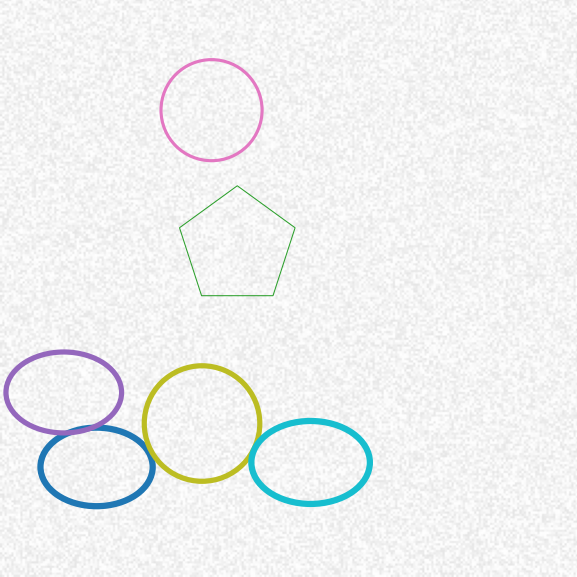[{"shape": "oval", "thickness": 3, "radius": 0.49, "center": [0.167, 0.191]}, {"shape": "pentagon", "thickness": 0.5, "radius": 0.53, "center": [0.411, 0.572]}, {"shape": "oval", "thickness": 2.5, "radius": 0.5, "center": [0.11, 0.32]}, {"shape": "circle", "thickness": 1.5, "radius": 0.44, "center": [0.366, 0.808]}, {"shape": "circle", "thickness": 2.5, "radius": 0.5, "center": [0.35, 0.266]}, {"shape": "oval", "thickness": 3, "radius": 0.51, "center": [0.538, 0.198]}]